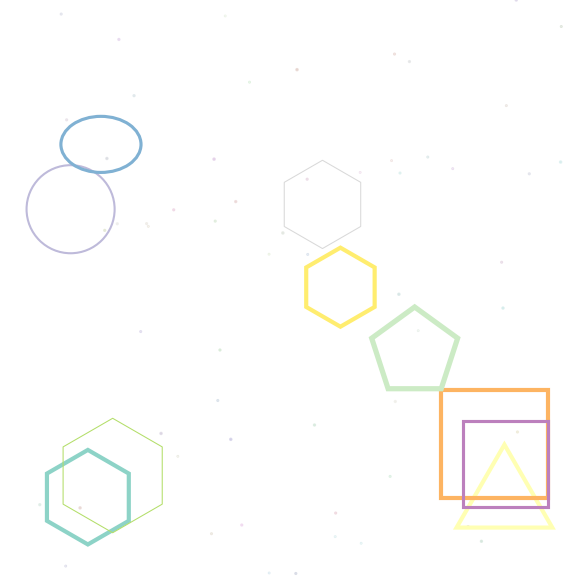[{"shape": "hexagon", "thickness": 2, "radius": 0.41, "center": [0.152, 0.138]}, {"shape": "triangle", "thickness": 2, "radius": 0.48, "center": [0.873, 0.133]}, {"shape": "circle", "thickness": 1, "radius": 0.38, "center": [0.122, 0.637]}, {"shape": "oval", "thickness": 1.5, "radius": 0.35, "center": [0.175, 0.749]}, {"shape": "square", "thickness": 2, "radius": 0.47, "center": [0.856, 0.23]}, {"shape": "hexagon", "thickness": 0.5, "radius": 0.5, "center": [0.195, 0.176]}, {"shape": "hexagon", "thickness": 0.5, "radius": 0.38, "center": [0.558, 0.645]}, {"shape": "square", "thickness": 1.5, "radius": 0.37, "center": [0.876, 0.195]}, {"shape": "pentagon", "thickness": 2.5, "radius": 0.39, "center": [0.718, 0.389]}, {"shape": "hexagon", "thickness": 2, "radius": 0.34, "center": [0.589, 0.502]}]